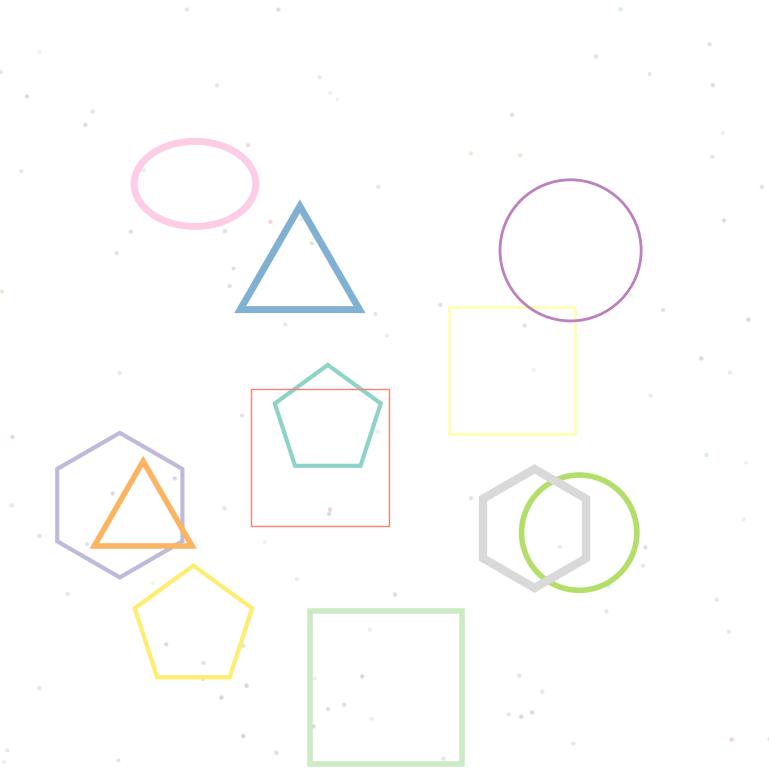[{"shape": "pentagon", "thickness": 1.5, "radius": 0.36, "center": [0.426, 0.454]}, {"shape": "square", "thickness": 1, "radius": 0.41, "center": [0.665, 0.519]}, {"shape": "hexagon", "thickness": 1.5, "radius": 0.47, "center": [0.156, 0.344]}, {"shape": "square", "thickness": 0.5, "radius": 0.45, "center": [0.416, 0.406]}, {"shape": "triangle", "thickness": 2.5, "radius": 0.45, "center": [0.389, 0.643]}, {"shape": "triangle", "thickness": 2, "radius": 0.37, "center": [0.186, 0.328]}, {"shape": "circle", "thickness": 2, "radius": 0.37, "center": [0.752, 0.308]}, {"shape": "oval", "thickness": 2.5, "radius": 0.39, "center": [0.253, 0.761]}, {"shape": "hexagon", "thickness": 3, "radius": 0.39, "center": [0.694, 0.314]}, {"shape": "circle", "thickness": 1, "radius": 0.46, "center": [0.741, 0.675]}, {"shape": "square", "thickness": 2, "radius": 0.49, "center": [0.501, 0.107]}, {"shape": "pentagon", "thickness": 1.5, "radius": 0.4, "center": [0.251, 0.185]}]